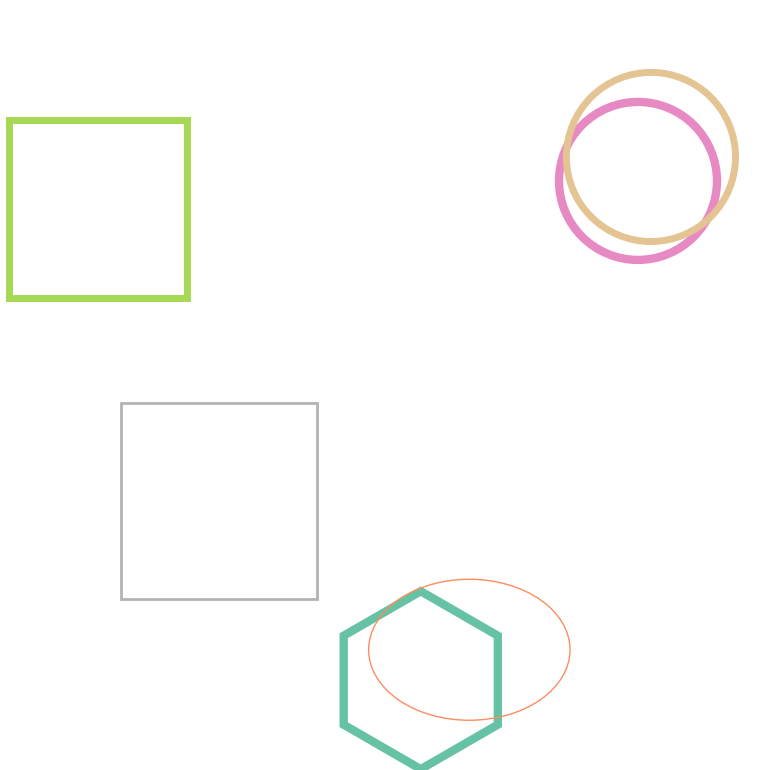[{"shape": "hexagon", "thickness": 3, "radius": 0.58, "center": [0.546, 0.117]}, {"shape": "oval", "thickness": 0.5, "radius": 0.65, "center": [0.61, 0.156]}, {"shape": "circle", "thickness": 3, "radius": 0.51, "center": [0.829, 0.765]}, {"shape": "square", "thickness": 2.5, "radius": 0.58, "center": [0.127, 0.729]}, {"shape": "circle", "thickness": 2.5, "radius": 0.55, "center": [0.845, 0.796]}, {"shape": "square", "thickness": 1, "radius": 0.64, "center": [0.284, 0.349]}]